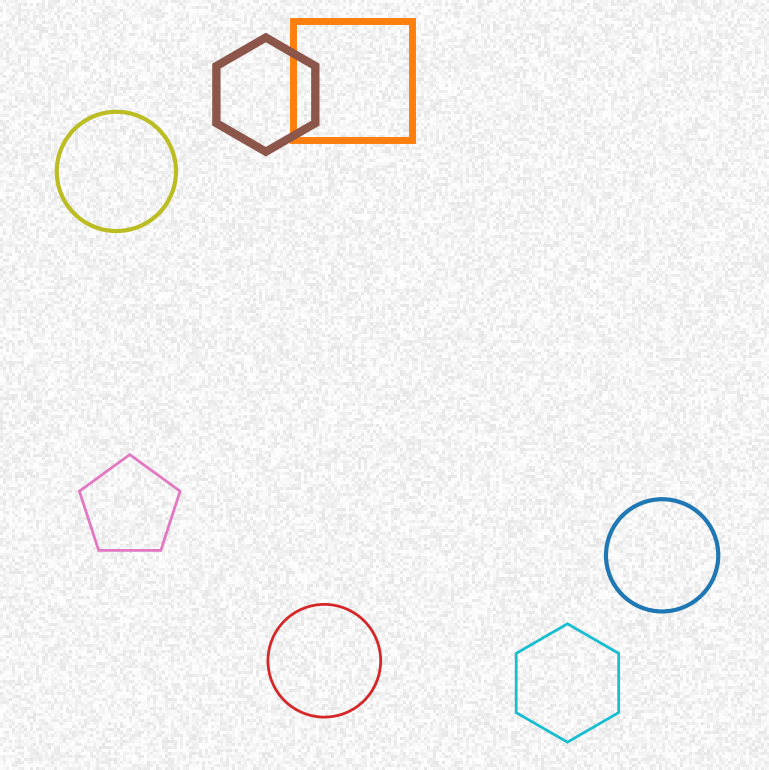[{"shape": "circle", "thickness": 1.5, "radius": 0.36, "center": [0.86, 0.279]}, {"shape": "square", "thickness": 2.5, "radius": 0.39, "center": [0.458, 0.895]}, {"shape": "circle", "thickness": 1, "radius": 0.37, "center": [0.421, 0.142]}, {"shape": "hexagon", "thickness": 3, "radius": 0.37, "center": [0.345, 0.877]}, {"shape": "pentagon", "thickness": 1, "radius": 0.34, "center": [0.169, 0.341]}, {"shape": "circle", "thickness": 1.5, "radius": 0.39, "center": [0.151, 0.777]}, {"shape": "hexagon", "thickness": 1, "radius": 0.38, "center": [0.737, 0.113]}]